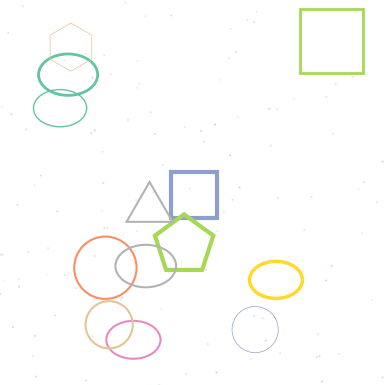[{"shape": "oval", "thickness": 1, "radius": 0.35, "center": [0.156, 0.719]}, {"shape": "oval", "thickness": 2, "radius": 0.38, "center": [0.177, 0.806]}, {"shape": "circle", "thickness": 1.5, "radius": 0.4, "center": [0.274, 0.305]}, {"shape": "circle", "thickness": 0.5, "radius": 0.3, "center": [0.663, 0.144]}, {"shape": "square", "thickness": 3, "radius": 0.3, "center": [0.505, 0.493]}, {"shape": "oval", "thickness": 1.5, "radius": 0.35, "center": [0.346, 0.117]}, {"shape": "square", "thickness": 2, "radius": 0.41, "center": [0.861, 0.893]}, {"shape": "pentagon", "thickness": 3, "radius": 0.4, "center": [0.478, 0.363]}, {"shape": "oval", "thickness": 2.5, "radius": 0.34, "center": [0.717, 0.273]}, {"shape": "circle", "thickness": 1.5, "radius": 0.31, "center": [0.283, 0.156]}, {"shape": "hexagon", "thickness": 0.5, "radius": 0.31, "center": [0.184, 0.878]}, {"shape": "triangle", "thickness": 1.5, "radius": 0.35, "center": [0.389, 0.458]}, {"shape": "oval", "thickness": 1.5, "radius": 0.39, "center": [0.379, 0.309]}]